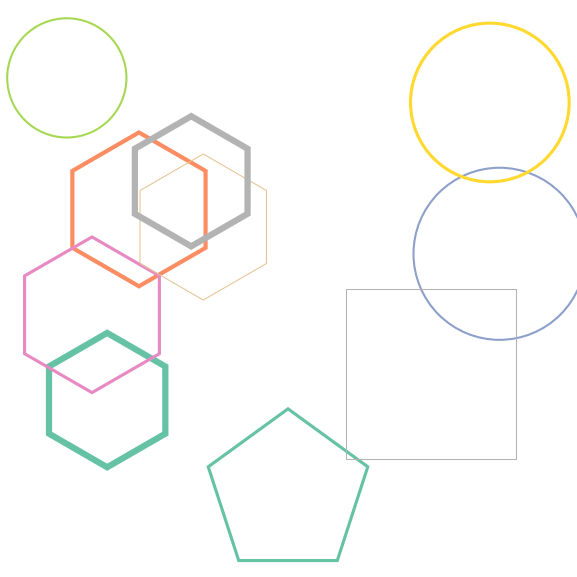[{"shape": "hexagon", "thickness": 3, "radius": 0.58, "center": [0.186, 0.306]}, {"shape": "pentagon", "thickness": 1.5, "radius": 0.73, "center": [0.499, 0.146]}, {"shape": "hexagon", "thickness": 2, "radius": 0.67, "center": [0.241, 0.637]}, {"shape": "circle", "thickness": 1, "radius": 0.74, "center": [0.865, 0.56]}, {"shape": "hexagon", "thickness": 1.5, "radius": 0.67, "center": [0.159, 0.454]}, {"shape": "circle", "thickness": 1, "radius": 0.52, "center": [0.116, 0.864]}, {"shape": "circle", "thickness": 1.5, "radius": 0.69, "center": [0.848, 0.822]}, {"shape": "hexagon", "thickness": 0.5, "radius": 0.63, "center": [0.352, 0.606]}, {"shape": "square", "thickness": 0.5, "radius": 0.73, "center": [0.746, 0.351]}, {"shape": "hexagon", "thickness": 3, "radius": 0.56, "center": [0.331, 0.685]}]